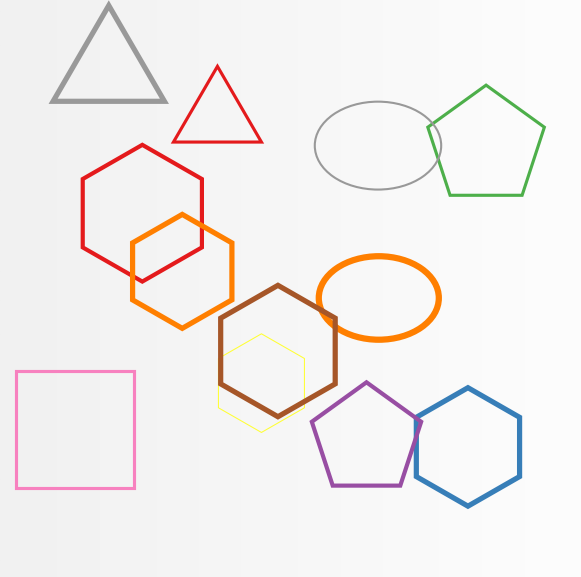[{"shape": "triangle", "thickness": 1.5, "radius": 0.44, "center": [0.374, 0.797]}, {"shape": "hexagon", "thickness": 2, "radius": 0.59, "center": [0.245, 0.63]}, {"shape": "hexagon", "thickness": 2.5, "radius": 0.51, "center": [0.805, 0.225]}, {"shape": "pentagon", "thickness": 1.5, "radius": 0.53, "center": [0.836, 0.746]}, {"shape": "pentagon", "thickness": 2, "radius": 0.49, "center": [0.631, 0.238]}, {"shape": "oval", "thickness": 3, "radius": 0.52, "center": [0.652, 0.483]}, {"shape": "hexagon", "thickness": 2.5, "radius": 0.49, "center": [0.314, 0.529]}, {"shape": "hexagon", "thickness": 0.5, "radius": 0.43, "center": [0.45, 0.336]}, {"shape": "hexagon", "thickness": 2.5, "radius": 0.57, "center": [0.478, 0.391]}, {"shape": "square", "thickness": 1.5, "radius": 0.51, "center": [0.129, 0.256]}, {"shape": "oval", "thickness": 1, "radius": 0.54, "center": [0.65, 0.747]}, {"shape": "triangle", "thickness": 2.5, "radius": 0.55, "center": [0.187, 0.879]}]